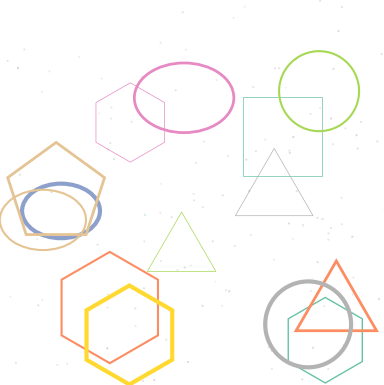[{"shape": "hexagon", "thickness": 1, "radius": 0.56, "center": [0.845, 0.116]}, {"shape": "square", "thickness": 0.5, "radius": 0.51, "center": [0.734, 0.646]}, {"shape": "hexagon", "thickness": 1.5, "radius": 0.72, "center": [0.285, 0.201]}, {"shape": "triangle", "thickness": 2, "radius": 0.6, "center": [0.874, 0.201]}, {"shape": "oval", "thickness": 3, "radius": 0.51, "center": [0.159, 0.452]}, {"shape": "oval", "thickness": 2, "radius": 0.65, "center": [0.478, 0.746]}, {"shape": "hexagon", "thickness": 0.5, "radius": 0.52, "center": [0.338, 0.682]}, {"shape": "triangle", "thickness": 0.5, "radius": 0.51, "center": [0.472, 0.346]}, {"shape": "circle", "thickness": 1.5, "radius": 0.52, "center": [0.829, 0.763]}, {"shape": "hexagon", "thickness": 3, "radius": 0.64, "center": [0.336, 0.13]}, {"shape": "pentagon", "thickness": 2, "radius": 0.66, "center": [0.146, 0.498]}, {"shape": "oval", "thickness": 1.5, "radius": 0.56, "center": [0.112, 0.429]}, {"shape": "circle", "thickness": 3, "radius": 0.56, "center": [0.8, 0.157]}, {"shape": "triangle", "thickness": 0.5, "radius": 0.58, "center": [0.712, 0.498]}]